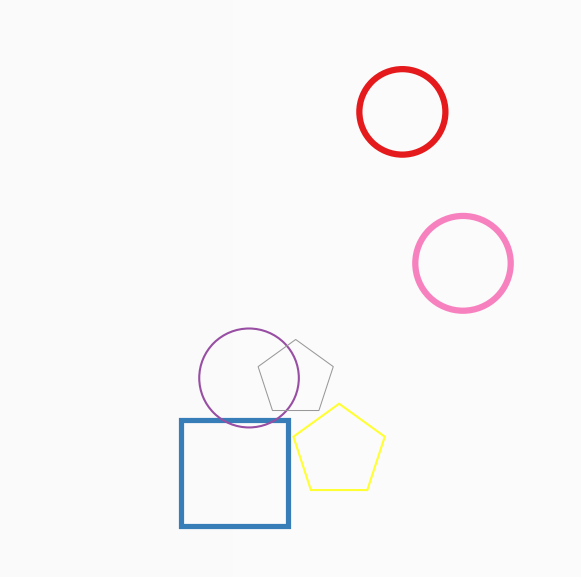[{"shape": "circle", "thickness": 3, "radius": 0.37, "center": [0.692, 0.805]}, {"shape": "square", "thickness": 2.5, "radius": 0.46, "center": [0.404, 0.18]}, {"shape": "circle", "thickness": 1, "radius": 0.43, "center": [0.428, 0.345]}, {"shape": "pentagon", "thickness": 1, "radius": 0.41, "center": [0.583, 0.217]}, {"shape": "circle", "thickness": 3, "radius": 0.41, "center": [0.797, 0.543]}, {"shape": "pentagon", "thickness": 0.5, "radius": 0.34, "center": [0.509, 0.343]}]